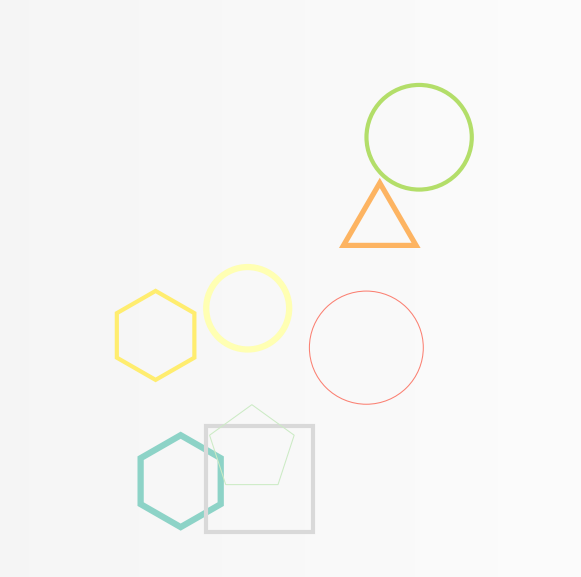[{"shape": "hexagon", "thickness": 3, "radius": 0.4, "center": [0.311, 0.166]}, {"shape": "circle", "thickness": 3, "radius": 0.36, "center": [0.426, 0.465]}, {"shape": "circle", "thickness": 0.5, "radius": 0.49, "center": [0.63, 0.397]}, {"shape": "triangle", "thickness": 2.5, "radius": 0.36, "center": [0.653, 0.61]}, {"shape": "circle", "thickness": 2, "radius": 0.45, "center": [0.721, 0.761]}, {"shape": "square", "thickness": 2, "radius": 0.46, "center": [0.446, 0.169]}, {"shape": "pentagon", "thickness": 0.5, "radius": 0.38, "center": [0.433, 0.222]}, {"shape": "hexagon", "thickness": 2, "radius": 0.39, "center": [0.268, 0.418]}]